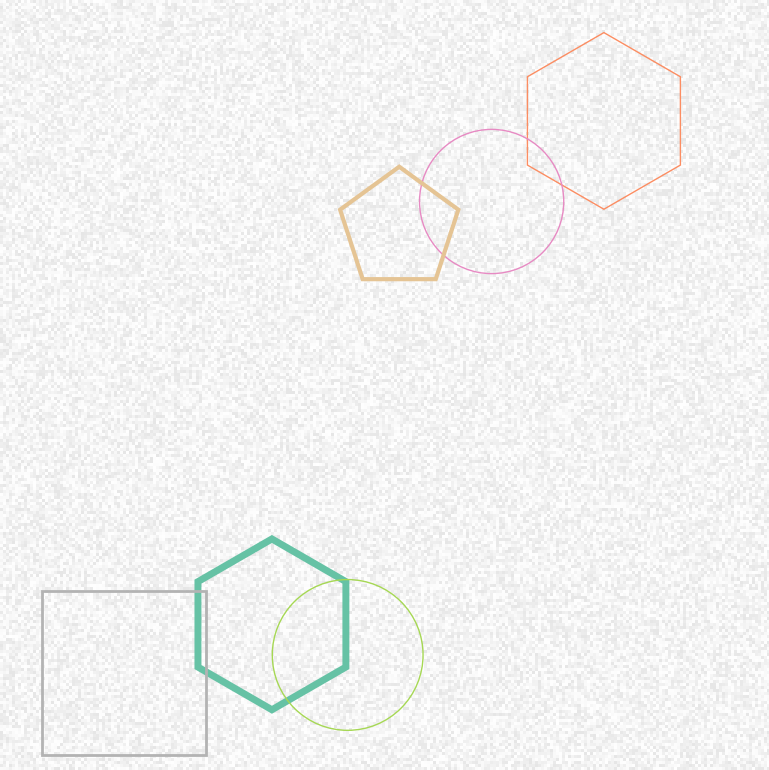[{"shape": "hexagon", "thickness": 2.5, "radius": 0.55, "center": [0.353, 0.189]}, {"shape": "hexagon", "thickness": 0.5, "radius": 0.57, "center": [0.784, 0.843]}, {"shape": "circle", "thickness": 0.5, "radius": 0.47, "center": [0.638, 0.738]}, {"shape": "circle", "thickness": 0.5, "radius": 0.49, "center": [0.452, 0.149]}, {"shape": "pentagon", "thickness": 1.5, "radius": 0.4, "center": [0.518, 0.703]}, {"shape": "square", "thickness": 1, "radius": 0.53, "center": [0.161, 0.126]}]